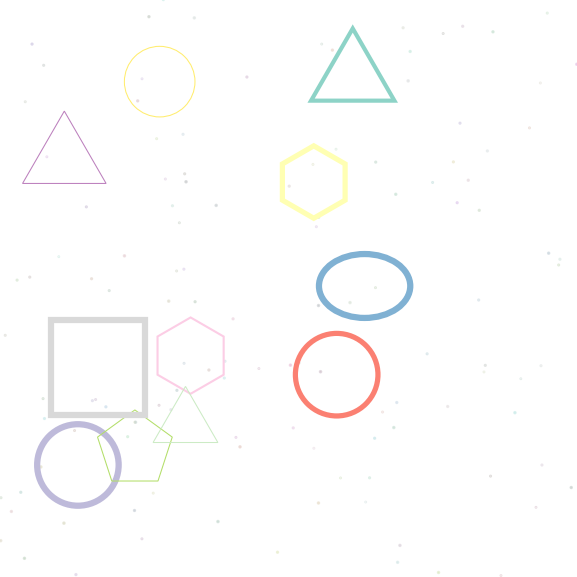[{"shape": "triangle", "thickness": 2, "radius": 0.42, "center": [0.611, 0.866]}, {"shape": "hexagon", "thickness": 2.5, "radius": 0.31, "center": [0.543, 0.684]}, {"shape": "circle", "thickness": 3, "radius": 0.35, "center": [0.135, 0.194]}, {"shape": "circle", "thickness": 2.5, "radius": 0.36, "center": [0.583, 0.35]}, {"shape": "oval", "thickness": 3, "radius": 0.4, "center": [0.631, 0.504]}, {"shape": "pentagon", "thickness": 0.5, "radius": 0.34, "center": [0.234, 0.221]}, {"shape": "hexagon", "thickness": 1, "radius": 0.33, "center": [0.33, 0.383]}, {"shape": "square", "thickness": 3, "radius": 0.41, "center": [0.17, 0.363]}, {"shape": "triangle", "thickness": 0.5, "radius": 0.42, "center": [0.111, 0.723]}, {"shape": "triangle", "thickness": 0.5, "radius": 0.32, "center": [0.321, 0.265]}, {"shape": "circle", "thickness": 0.5, "radius": 0.31, "center": [0.276, 0.858]}]